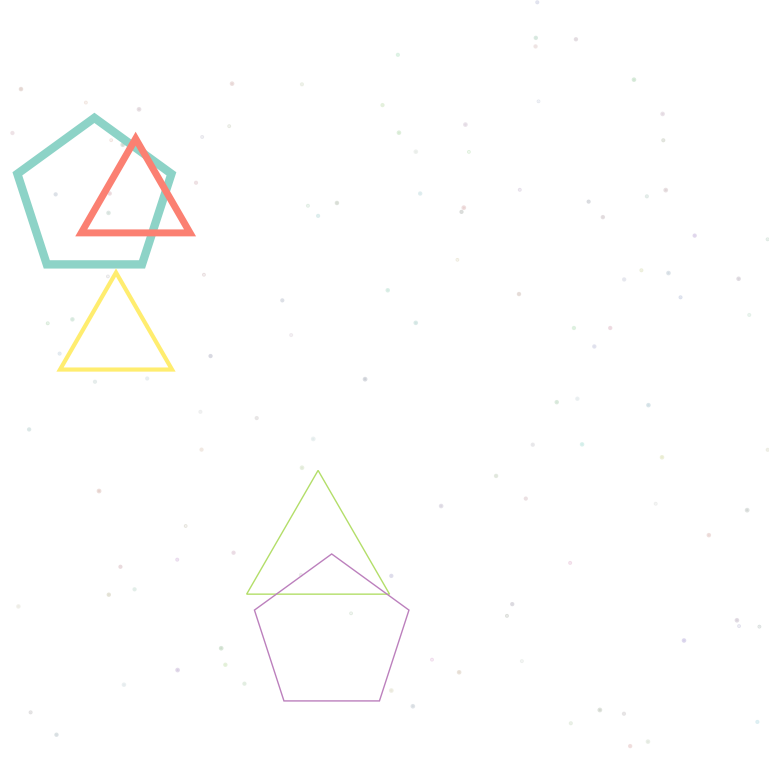[{"shape": "pentagon", "thickness": 3, "radius": 0.53, "center": [0.123, 0.742]}, {"shape": "triangle", "thickness": 2.5, "radius": 0.41, "center": [0.176, 0.738]}, {"shape": "triangle", "thickness": 0.5, "radius": 0.54, "center": [0.413, 0.282]}, {"shape": "pentagon", "thickness": 0.5, "radius": 0.53, "center": [0.431, 0.175]}, {"shape": "triangle", "thickness": 1.5, "radius": 0.42, "center": [0.151, 0.562]}]